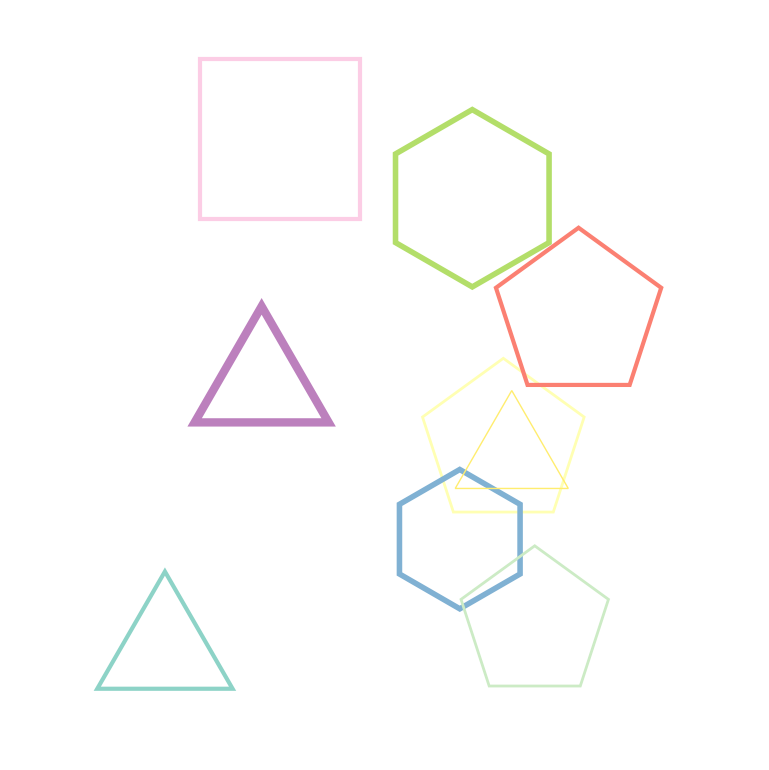[{"shape": "triangle", "thickness": 1.5, "radius": 0.51, "center": [0.214, 0.156]}, {"shape": "pentagon", "thickness": 1, "radius": 0.55, "center": [0.654, 0.424]}, {"shape": "pentagon", "thickness": 1.5, "radius": 0.56, "center": [0.751, 0.591]}, {"shape": "hexagon", "thickness": 2, "radius": 0.45, "center": [0.597, 0.3]}, {"shape": "hexagon", "thickness": 2, "radius": 0.58, "center": [0.613, 0.743]}, {"shape": "square", "thickness": 1.5, "radius": 0.52, "center": [0.364, 0.819]}, {"shape": "triangle", "thickness": 3, "radius": 0.5, "center": [0.34, 0.502]}, {"shape": "pentagon", "thickness": 1, "radius": 0.5, "center": [0.694, 0.19]}, {"shape": "triangle", "thickness": 0.5, "radius": 0.42, "center": [0.665, 0.408]}]